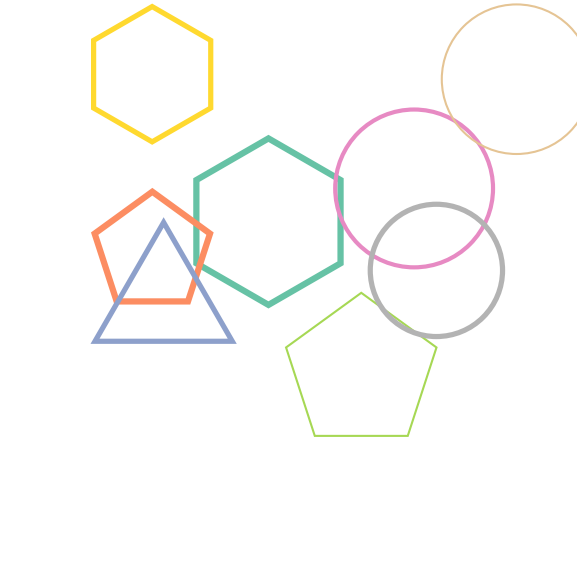[{"shape": "hexagon", "thickness": 3, "radius": 0.72, "center": [0.465, 0.615]}, {"shape": "pentagon", "thickness": 3, "radius": 0.53, "center": [0.264, 0.562]}, {"shape": "triangle", "thickness": 2.5, "radius": 0.69, "center": [0.283, 0.477]}, {"shape": "circle", "thickness": 2, "radius": 0.68, "center": [0.717, 0.673]}, {"shape": "pentagon", "thickness": 1, "radius": 0.68, "center": [0.626, 0.355]}, {"shape": "hexagon", "thickness": 2.5, "radius": 0.59, "center": [0.264, 0.871]}, {"shape": "circle", "thickness": 1, "radius": 0.65, "center": [0.895, 0.862]}, {"shape": "circle", "thickness": 2.5, "radius": 0.57, "center": [0.756, 0.531]}]